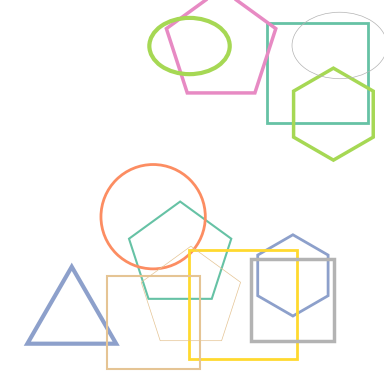[{"shape": "pentagon", "thickness": 1.5, "radius": 0.7, "center": [0.468, 0.337]}, {"shape": "square", "thickness": 2, "radius": 0.65, "center": [0.825, 0.81]}, {"shape": "circle", "thickness": 2, "radius": 0.68, "center": [0.398, 0.437]}, {"shape": "triangle", "thickness": 3, "radius": 0.67, "center": [0.186, 0.174]}, {"shape": "hexagon", "thickness": 2, "radius": 0.53, "center": [0.761, 0.285]}, {"shape": "pentagon", "thickness": 2.5, "radius": 0.75, "center": [0.574, 0.88]}, {"shape": "oval", "thickness": 3, "radius": 0.52, "center": [0.492, 0.88]}, {"shape": "hexagon", "thickness": 2.5, "radius": 0.6, "center": [0.866, 0.704]}, {"shape": "square", "thickness": 2, "radius": 0.7, "center": [0.631, 0.209]}, {"shape": "pentagon", "thickness": 0.5, "radius": 0.68, "center": [0.496, 0.225]}, {"shape": "square", "thickness": 1.5, "radius": 0.61, "center": [0.398, 0.162]}, {"shape": "square", "thickness": 2.5, "radius": 0.54, "center": [0.76, 0.221]}, {"shape": "oval", "thickness": 0.5, "radius": 0.62, "center": [0.882, 0.882]}]